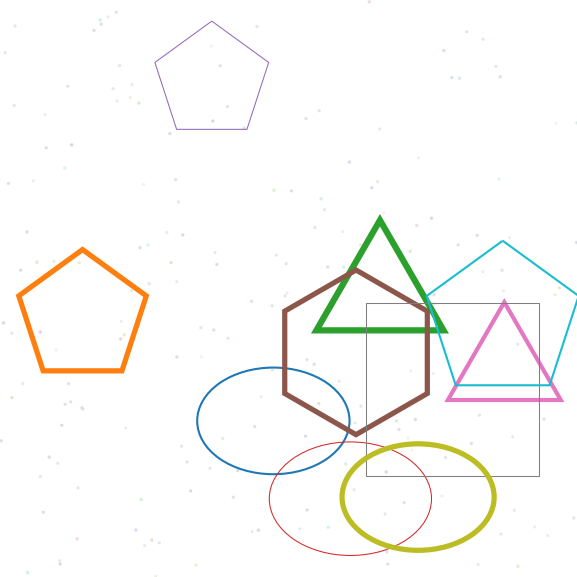[{"shape": "oval", "thickness": 1, "radius": 0.66, "center": [0.473, 0.27]}, {"shape": "pentagon", "thickness": 2.5, "radius": 0.58, "center": [0.143, 0.451]}, {"shape": "triangle", "thickness": 3, "radius": 0.64, "center": [0.658, 0.491]}, {"shape": "oval", "thickness": 0.5, "radius": 0.7, "center": [0.607, 0.136]}, {"shape": "pentagon", "thickness": 0.5, "radius": 0.52, "center": [0.367, 0.859]}, {"shape": "hexagon", "thickness": 2.5, "radius": 0.71, "center": [0.616, 0.389]}, {"shape": "triangle", "thickness": 2, "radius": 0.56, "center": [0.873, 0.363]}, {"shape": "square", "thickness": 0.5, "radius": 0.75, "center": [0.783, 0.325]}, {"shape": "oval", "thickness": 2.5, "radius": 0.66, "center": [0.724, 0.138]}, {"shape": "pentagon", "thickness": 1, "radius": 0.69, "center": [0.87, 0.444]}]